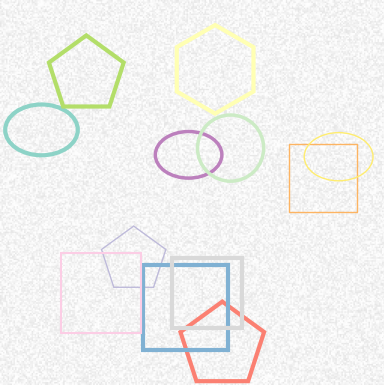[{"shape": "oval", "thickness": 3, "radius": 0.47, "center": [0.108, 0.663]}, {"shape": "hexagon", "thickness": 3, "radius": 0.58, "center": [0.559, 0.82]}, {"shape": "pentagon", "thickness": 1, "radius": 0.44, "center": [0.347, 0.325]}, {"shape": "pentagon", "thickness": 3, "radius": 0.57, "center": [0.577, 0.102]}, {"shape": "square", "thickness": 3, "radius": 0.55, "center": [0.482, 0.202]}, {"shape": "square", "thickness": 1, "radius": 0.45, "center": [0.839, 0.537]}, {"shape": "pentagon", "thickness": 3, "radius": 0.51, "center": [0.224, 0.806]}, {"shape": "square", "thickness": 1.5, "radius": 0.52, "center": [0.263, 0.239]}, {"shape": "square", "thickness": 3, "radius": 0.46, "center": [0.537, 0.24]}, {"shape": "oval", "thickness": 2.5, "radius": 0.43, "center": [0.49, 0.598]}, {"shape": "circle", "thickness": 2.5, "radius": 0.43, "center": [0.599, 0.615]}, {"shape": "oval", "thickness": 1, "radius": 0.45, "center": [0.88, 0.593]}]